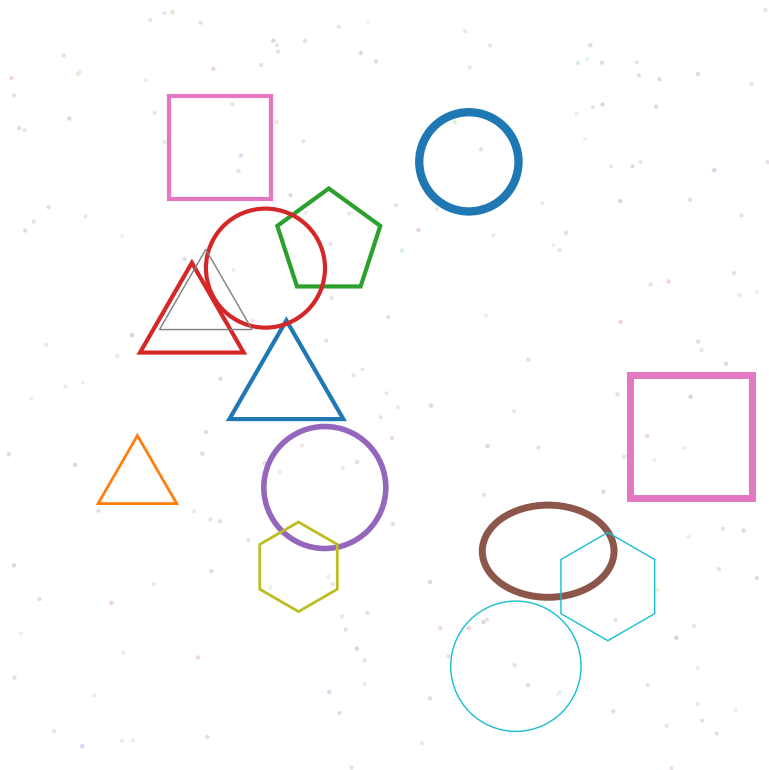[{"shape": "circle", "thickness": 3, "radius": 0.32, "center": [0.609, 0.79]}, {"shape": "triangle", "thickness": 1.5, "radius": 0.43, "center": [0.372, 0.498]}, {"shape": "triangle", "thickness": 1, "radius": 0.29, "center": [0.178, 0.375]}, {"shape": "pentagon", "thickness": 1.5, "radius": 0.35, "center": [0.427, 0.685]}, {"shape": "triangle", "thickness": 1.5, "radius": 0.39, "center": [0.249, 0.581]}, {"shape": "circle", "thickness": 1.5, "radius": 0.39, "center": [0.345, 0.652]}, {"shape": "circle", "thickness": 2, "radius": 0.4, "center": [0.422, 0.367]}, {"shape": "oval", "thickness": 2.5, "radius": 0.43, "center": [0.712, 0.284]}, {"shape": "square", "thickness": 1.5, "radius": 0.33, "center": [0.285, 0.809]}, {"shape": "square", "thickness": 2.5, "radius": 0.4, "center": [0.898, 0.433]}, {"shape": "triangle", "thickness": 0.5, "radius": 0.35, "center": [0.267, 0.607]}, {"shape": "hexagon", "thickness": 1, "radius": 0.29, "center": [0.388, 0.264]}, {"shape": "circle", "thickness": 0.5, "radius": 0.42, "center": [0.67, 0.135]}, {"shape": "hexagon", "thickness": 0.5, "radius": 0.35, "center": [0.789, 0.238]}]